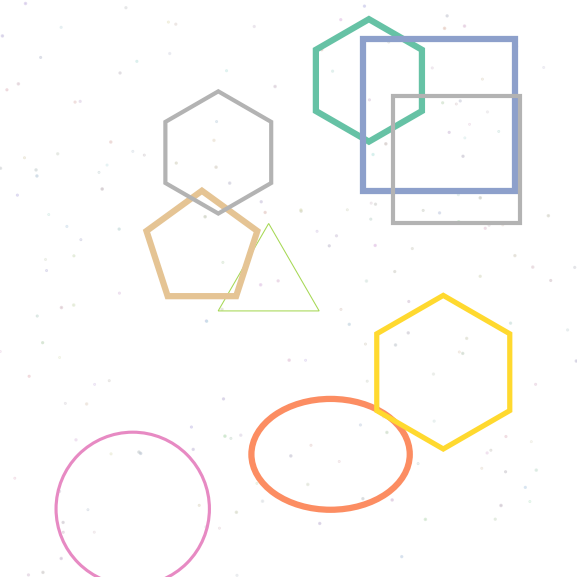[{"shape": "hexagon", "thickness": 3, "radius": 0.53, "center": [0.639, 0.86]}, {"shape": "oval", "thickness": 3, "radius": 0.69, "center": [0.572, 0.212]}, {"shape": "square", "thickness": 3, "radius": 0.66, "center": [0.76, 0.801]}, {"shape": "circle", "thickness": 1.5, "radius": 0.66, "center": [0.23, 0.118]}, {"shape": "triangle", "thickness": 0.5, "radius": 0.5, "center": [0.465, 0.511]}, {"shape": "hexagon", "thickness": 2.5, "radius": 0.66, "center": [0.768, 0.355]}, {"shape": "pentagon", "thickness": 3, "radius": 0.5, "center": [0.35, 0.568]}, {"shape": "hexagon", "thickness": 2, "radius": 0.53, "center": [0.378, 0.735]}, {"shape": "square", "thickness": 2, "radius": 0.55, "center": [0.791, 0.722]}]